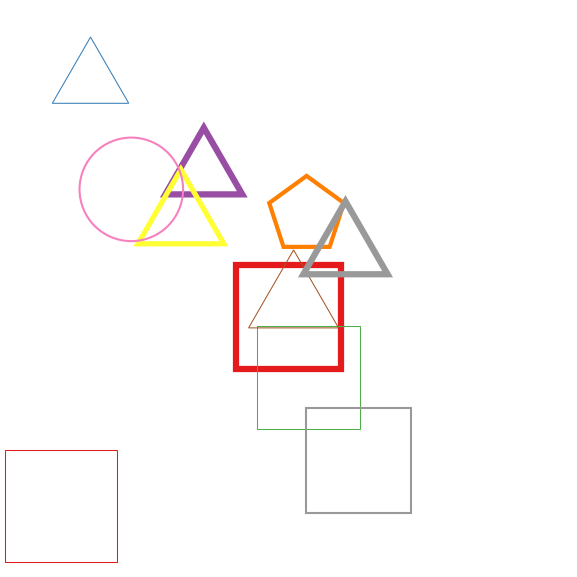[{"shape": "square", "thickness": 0.5, "radius": 0.48, "center": [0.106, 0.122]}, {"shape": "square", "thickness": 3, "radius": 0.45, "center": [0.5, 0.451]}, {"shape": "triangle", "thickness": 0.5, "radius": 0.38, "center": [0.157, 0.858]}, {"shape": "square", "thickness": 0.5, "radius": 0.44, "center": [0.534, 0.346]}, {"shape": "triangle", "thickness": 3, "radius": 0.38, "center": [0.353, 0.701]}, {"shape": "pentagon", "thickness": 2, "radius": 0.34, "center": [0.531, 0.627]}, {"shape": "triangle", "thickness": 2.5, "radius": 0.43, "center": [0.313, 0.62]}, {"shape": "triangle", "thickness": 0.5, "radius": 0.45, "center": [0.508, 0.476]}, {"shape": "circle", "thickness": 1, "radius": 0.45, "center": [0.227, 0.671]}, {"shape": "square", "thickness": 1, "radius": 0.45, "center": [0.621, 0.202]}, {"shape": "triangle", "thickness": 3, "radius": 0.42, "center": [0.598, 0.566]}]